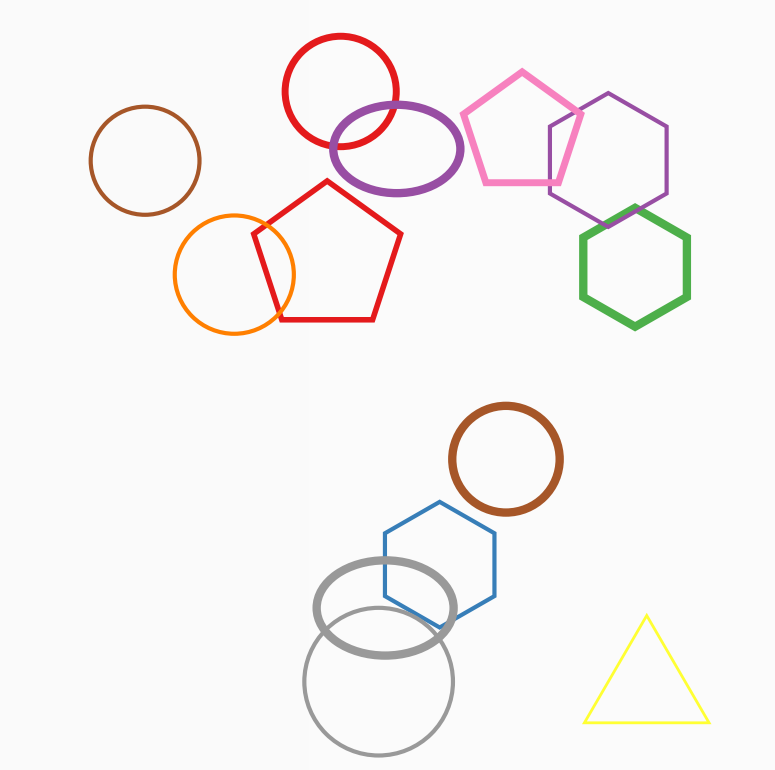[{"shape": "circle", "thickness": 2.5, "radius": 0.36, "center": [0.44, 0.881]}, {"shape": "pentagon", "thickness": 2, "radius": 0.5, "center": [0.422, 0.665]}, {"shape": "hexagon", "thickness": 1.5, "radius": 0.41, "center": [0.567, 0.267]}, {"shape": "hexagon", "thickness": 3, "radius": 0.39, "center": [0.819, 0.653]}, {"shape": "hexagon", "thickness": 1.5, "radius": 0.43, "center": [0.785, 0.792]}, {"shape": "oval", "thickness": 3, "radius": 0.41, "center": [0.512, 0.807]}, {"shape": "circle", "thickness": 1.5, "radius": 0.38, "center": [0.302, 0.643]}, {"shape": "triangle", "thickness": 1, "radius": 0.46, "center": [0.834, 0.108]}, {"shape": "circle", "thickness": 1.5, "radius": 0.35, "center": [0.187, 0.791]}, {"shape": "circle", "thickness": 3, "radius": 0.35, "center": [0.653, 0.404]}, {"shape": "pentagon", "thickness": 2.5, "radius": 0.4, "center": [0.674, 0.827]}, {"shape": "oval", "thickness": 3, "radius": 0.44, "center": [0.497, 0.21]}, {"shape": "circle", "thickness": 1.5, "radius": 0.48, "center": [0.489, 0.115]}]